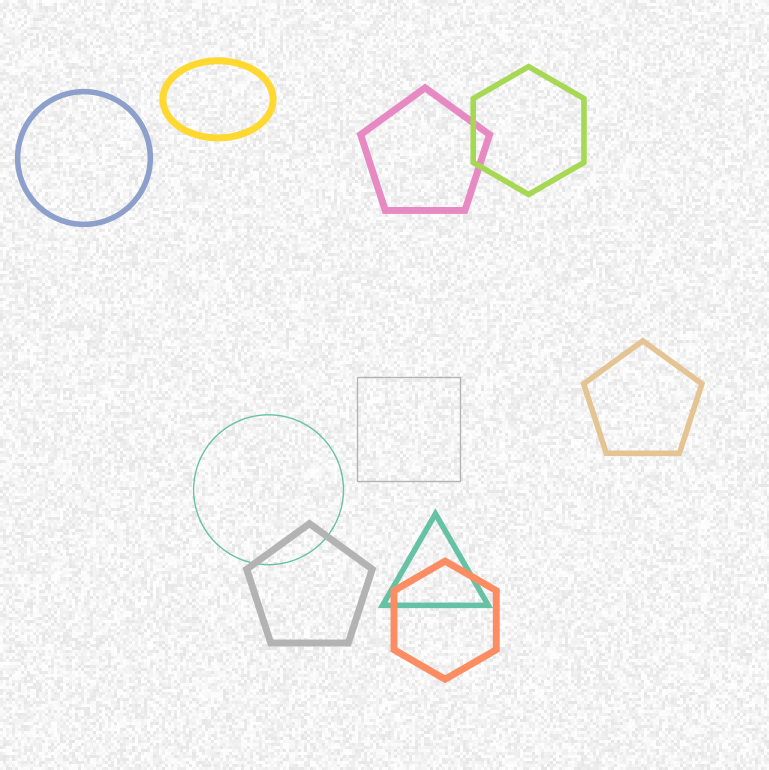[{"shape": "circle", "thickness": 0.5, "radius": 0.49, "center": [0.349, 0.364]}, {"shape": "triangle", "thickness": 2, "radius": 0.4, "center": [0.566, 0.253]}, {"shape": "hexagon", "thickness": 2.5, "radius": 0.38, "center": [0.578, 0.195]}, {"shape": "circle", "thickness": 2, "radius": 0.43, "center": [0.109, 0.795]}, {"shape": "pentagon", "thickness": 2.5, "radius": 0.44, "center": [0.552, 0.798]}, {"shape": "hexagon", "thickness": 2, "radius": 0.42, "center": [0.686, 0.83]}, {"shape": "oval", "thickness": 2.5, "radius": 0.36, "center": [0.283, 0.871]}, {"shape": "pentagon", "thickness": 2, "radius": 0.4, "center": [0.835, 0.477]}, {"shape": "pentagon", "thickness": 2.5, "radius": 0.43, "center": [0.402, 0.234]}, {"shape": "square", "thickness": 0.5, "radius": 0.34, "center": [0.53, 0.443]}]